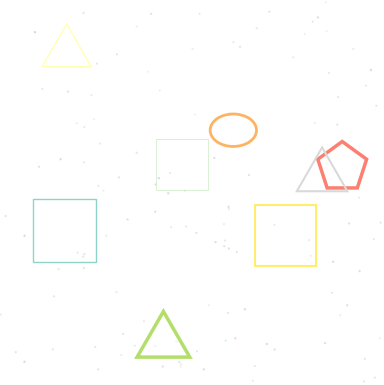[{"shape": "square", "thickness": 1, "radius": 0.41, "center": [0.167, 0.402]}, {"shape": "triangle", "thickness": 1, "radius": 0.37, "center": [0.173, 0.864]}, {"shape": "pentagon", "thickness": 2.5, "radius": 0.33, "center": [0.889, 0.566]}, {"shape": "oval", "thickness": 2, "radius": 0.3, "center": [0.606, 0.662]}, {"shape": "triangle", "thickness": 2.5, "radius": 0.4, "center": [0.424, 0.112]}, {"shape": "triangle", "thickness": 1.5, "radius": 0.38, "center": [0.837, 0.541]}, {"shape": "square", "thickness": 0.5, "radius": 0.33, "center": [0.473, 0.572]}, {"shape": "square", "thickness": 1.5, "radius": 0.4, "center": [0.741, 0.388]}]